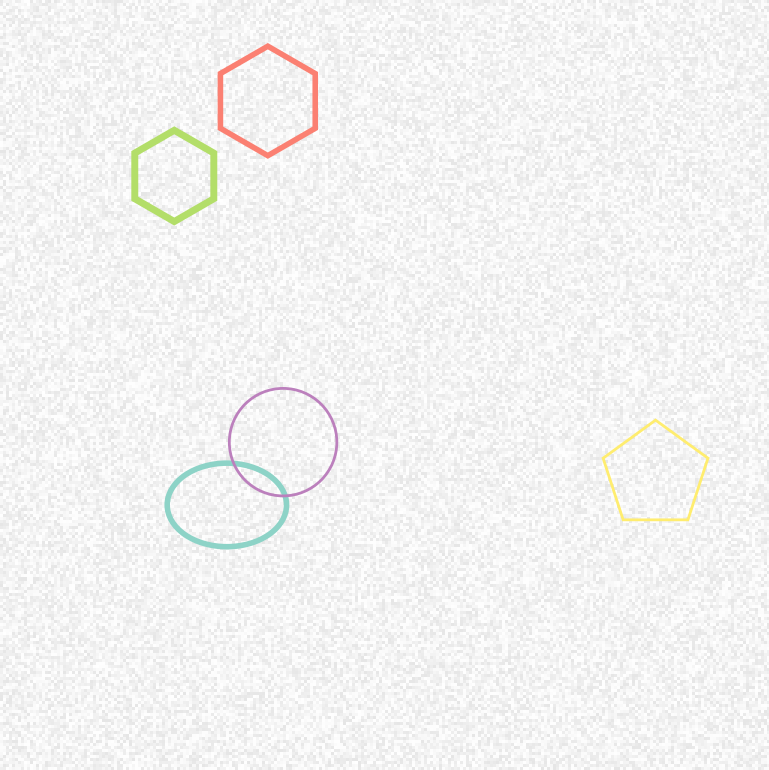[{"shape": "oval", "thickness": 2, "radius": 0.39, "center": [0.295, 0.344]}, {"shape": "hexagon", "thickness": 2, "radius": 0.36, "center": [0.348, 0.869]}, {"shape": "hexagon", "thickness": 2.5, "radius": 0.3, "center": [0.226, 0.772]}, {"shape": "circle", "thickness": 1, "radius": 0.35, "center": [0.368, 0.426]}, {"shape": "pentagon", "thickness": 1, "radius": 0.36, "center": [0.851, 0.383]}]